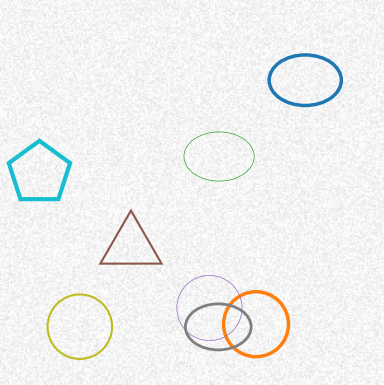[{"shape": "oval", "thickness": 2.5, "radius": 0.47, "center": [0.793, 0.792]}, {"shape": "circle", "thickness": 2.5, "radius": 0.42, "center": [0.665, 0.158]}, {"shape": "oval", "thickness": 0.5, "radius": 0.46, "center": [0.569, 0.593]}, {"shape": "circle", "thickness": 0.5, "radius": 0.42, "center": [0.544, 0.2]}, {"shape": "triangle", "thickness": 1.5, "radius": 0.46, "center": [0.34, 0.361]}, {"shape": "oval", "thickness": 2, "radius": 0.43, "center": [0.567, 0.151]}, {"shape": "circle", "thickness": 1.5, "radius": 0.42, "center": [0.207, 0.152]}, {"shape": "pentagon", "thickness": 3, "radius": 0.42, "center": [0.102, 0.55]}]